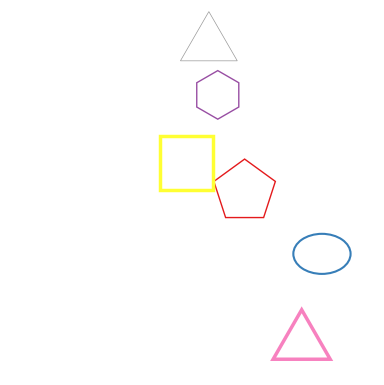[{"shape": "pentagon", "thickness": 1, "radius": 0.42, "center": [0.635, 0.503]}, {"shape": "oval", "thickness": 1.5, "radius": 0.37, "center": [0.836, 0.341]}, {"shape": "hexagon", "thickness": 1, "radius": 0.32, "center": [0.566, 0.754]}, {"shape": "square", "thickness": 2.5, "radius": 0.34, "center": [0.483, 0.577]}, {"shape": "triangle", "thickness": 2.5, "radius": 0.43, "center": [0.784, 0.11]}, {"shape": "triangle", "thickness": 0.5, "radius": 0.43, "center": [0.542, 0.885]}]